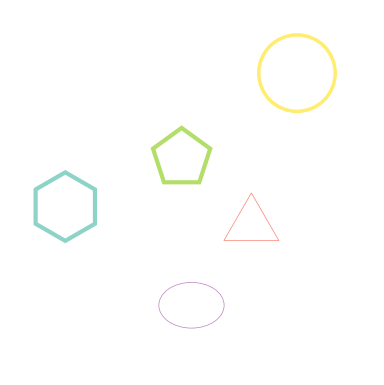[{"shape": "hexagon", "thickness": 3, "radius": 0.45, "center": [0.17, 0.463]}, {"shape": "triangle", "thickness": 0.5, "radius": 0.41, "center": [0.653, 0.416]}, {"shape": "pentagon", "thickness": 3, "radius": 0.39, "center": [0.472, 0.59]}, {"shape": "oval", "thickness": 0.5, "radius": 0.42, "center": [0.497, 0.207]}, {"shape": "circle", "thickness": 2.5, "radius": 0.5, "center": [0.771, 0.81]}]